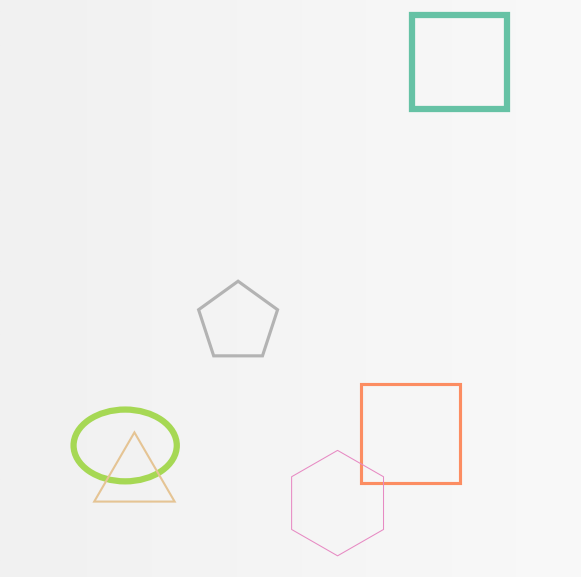[{"shape": "square", "thickness": 3, "radius": 0.41, "center": [0.79, 0.892]}, {"shape": "square", "thickness": 1.5, "radius": 0.43, "center": [0.706, 0.248]}, {"shape": "hexagon", "thickness": 0.5, "radius": 0.46, "center": [0.581, 0.128]}, {"shape": "oval", "thickness": 3, "radius": 0.44, "center": [0.215, 0.228]}, {"shape": "triangle", "thickness": 1, "radius": 0.4, "center": [0.231, 0.171]}, {"shape": "pentagon", "thickness": 1.5, "radius": 0.36, "center": [0.41, 0.441]}]